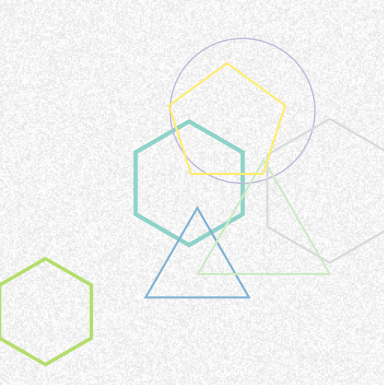[{"shape": "hexagon", "thickness": 3, "radius": 0.8, "center": [0.491, 0.524]}, {"shape": "circle", "thickness": 1, "radius": 0.94, "center": [0.63, 0.712]}, {"shape": "triangle", "thickness": 1.5, "radius": 0.78, "center": [0.512, 0.305]}, {"shape": "hexagon", "thickness": 2.5, "radius": 0.69, "center": [0.118, 0.191]}, {"shape": "hexagon", "thickness": 1.5, "radius": 0.93, "center": [0.856, 0.504]}, {"shape": "triangle", "thickness": 1.5, "radius": 0.99, "center": [0.685, 0.387]}, {"shape": "pentagon", "thickness": 1.5, "radius": 0.79, "center": [0.59, 0.677]}]